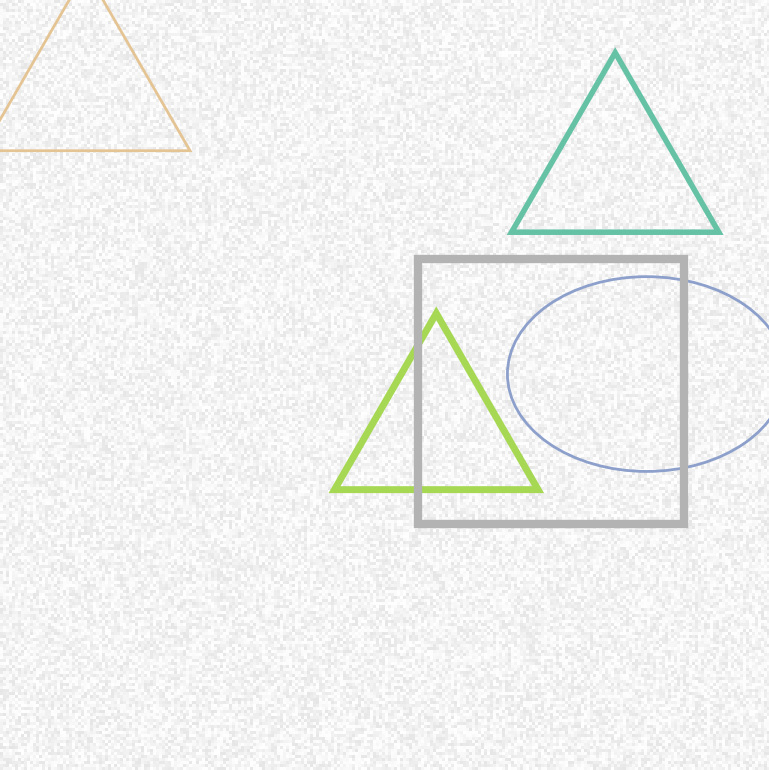[{"shape": "triangle", "thickness": 2, "radius": 0.78, "center": [0.799, 0.776]}, {"shape": "oval", "thickness": 1, "radius": 0.9, "center": [0.84, 0.514]}, {"shape": "triangle", "thickness": 2.5, "radius": 0.76, "center": [0.567, 0.44]}, {"shape": "triangle", "thickness": 1, "radius": 0.78, "center": [0.112, 0.882]}, {"shape": "square", "thickness": 3, "radius": 0.86, "center": [0.715, 0.491]}]